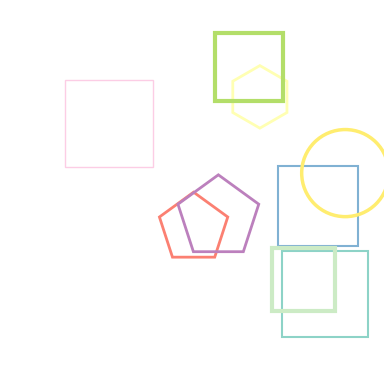[{"shape": "square", "thickness": 1.5, "radius": 0.56, "center": [0.843, 0.237]}, {"shape": "hexagon", "thickness": 2, "radius": 0.41, "center": [0.675, 0.748]}, {"shape": "pentagon", "thickness": 2, "radius": 0.47, "center": [0.503, 0.408]}, {"shape": "square", "thickness": 1.5, "radius": 0.51, "center": [0.826, 0.465]}, {"shape": "square", "thickness": 3, "radius": 0.44, "center": [0.647, 0.826]}, {"shape": "square", "thickness": 1, "radius": 0.57, "center": [0.283, 0.68]}, {"shape": "pentagon", "thickness": 2, "radius": 0.55, "center": [0.567, 0.436]}, {"shape": "square", "thickness": 3, "radius": 0.41, "center": [0.788, 0.275]}, {"shape": "circle", "thickness": 2.5, "radius": 0.57, "center": [0.897, 0.55]}]